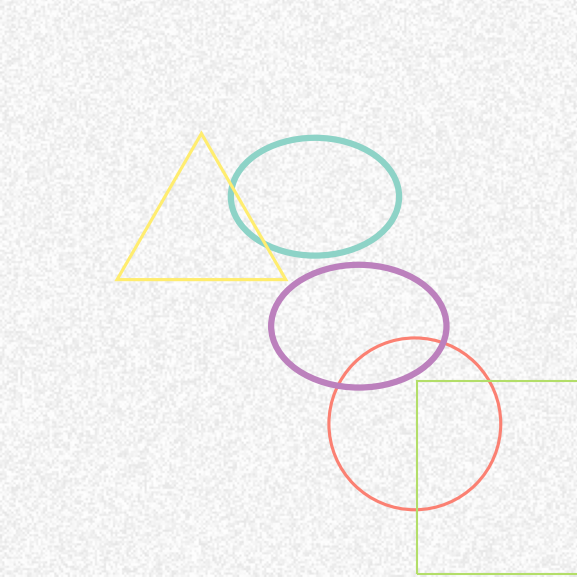[{"shape": "oval", "thickness": 3, "radius": 0.73, "center": [0.545, 0.659]}, {"shape": "circle", "thickness": 1.5, "radius": 0.74, "center": [0.718, 0.265]}, {"shape": "square", "thickness": 1, "radius": 0.84, "center": [0.89, 0.172]}, {"shape": "oval", "thickness": 3, "radius": 0.76, "center": [0.621, 0.434]}, {"shape": "triangle", "thickness": 1.5, "radius": 0.84, "center": [0.349, 0.599]}]